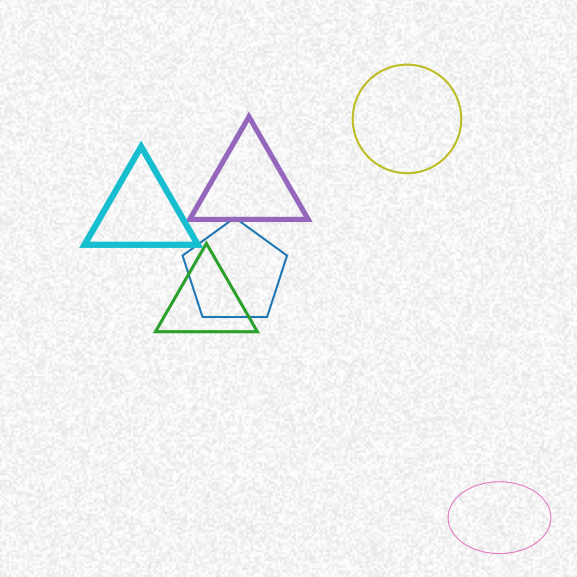[{"shape": "pentagon", "thickness": 1, "radius": 0.48, "center": [0.407, 0.527]}, {"shape": "triangle", "thickness": 1.5, "radius": 0.51, "center": [0.357, 0.476]}, {"shape": "triangle", "thickness": 2.5, "radius": 0.59, "center": [0.431, 0.678]}, {"shape": "oval", "thickness": 0.5, "radius": 0.44, "center": [0.865, 0.103]}, {"shape": "circle", "thickness": 1, "radius": 0.47, "center": [0.705, 0.793]}, {"shape": "triangle", "thickness": 3, "radius": 0.57, "center": [0.244, 0.632]}]